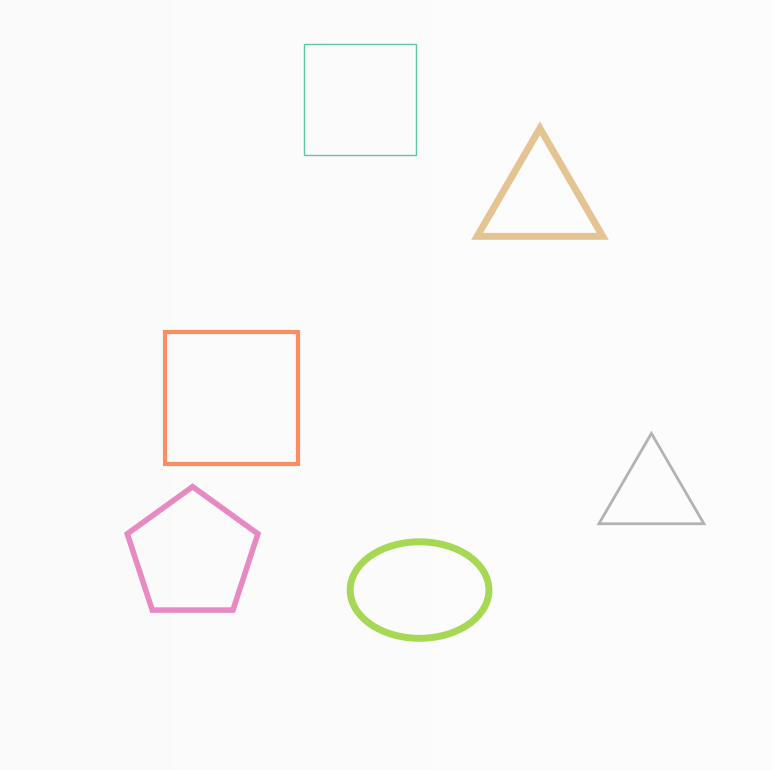[{"shape": "square", "thickness": 0.5, "radius": 0.36, "center": [0.465, 0.871]}, {"shape": "square", "thickness": 1.5, "radius": 0.43, "center": [0.299, 0.483]}, {"shape": "pentagon", "thickness": 2, "radius": 0.44, "center": [0.249, 0.279]}, {"shape": "oval", "thickness": 2.5, "radius": 0.45, "center": [0.541, 0.234]}, {"shape": "triangle", "thickness": 2.5, "radius": 0.47, "center": [0.697, 0.74]}, {"shape": "triangle", "thickness": 1, "radius": 0.39, "center": [0.841, 0.359]}]